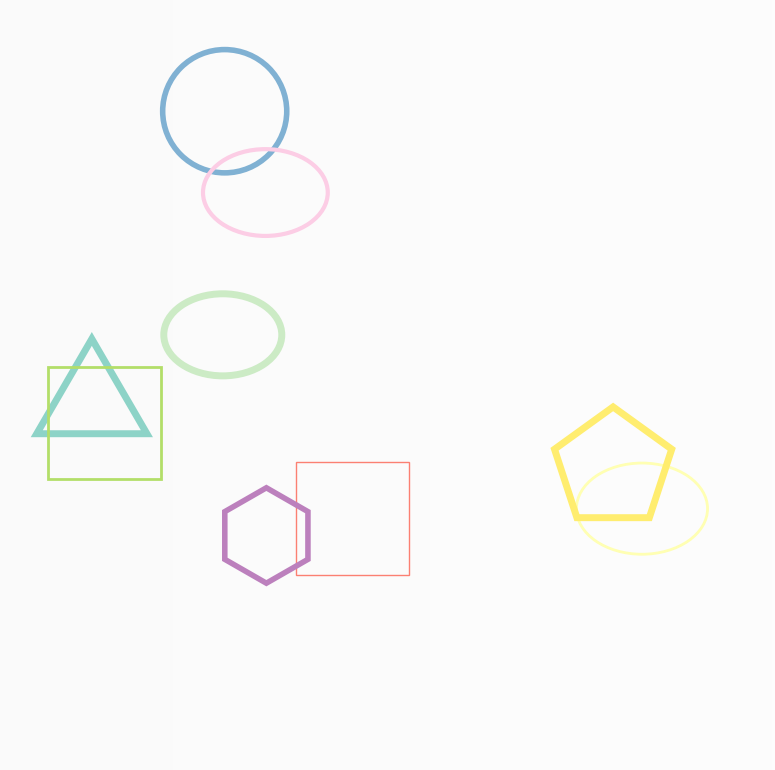[{"shape": "triangle", "thickness": 2.5, "radius": 0.41, "center": [0.118, 0.478]}, {"shape": "oval", "thickness": 1, "radius": 0.42, "center": [0.828, 0.339]}, {"shape": "square", "thickness": 0.5, "radius": 0.37, "center": [0.455, 0.327]}, {"shape": "circle", "thickness": 2, "radius": 0.4, "center": [0.29, 0.856]}, {"shape": "square", "thickness": 1, "radius": 0.36, "center": [0.135, 0.451]}, {"shape": "oval", "thickness": 1.5, "radius": 0.4, "center": [0.342, 0.75]}, {"shape": "hexagon", "thickness": 2, "radius": 0.31, "center": [0.344, 0.305]}, {"shape": "oval", "thickness": 2.5, "radius": 0.38, "center": [0.287, 0.565]}, {"shape": "pentagon", "thickness": 2.5, "radius": 0.4, "center": [0.791, 0.392]}]